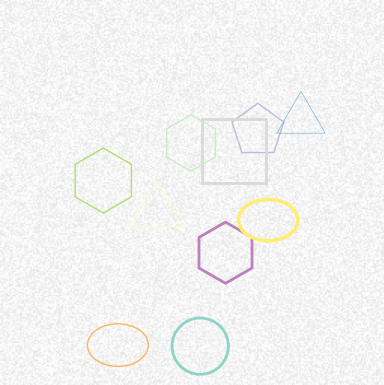[{"shape": "circle", "thickness": 2, "radius": 0.37, "center": [0.52, 0.101]}, {"shape": "triangle", "thickness": 0.5, "radius": 0.4, "center": [0.406, 0.451]}, {"shape": "pentagon", "thickness": 1, "radius": 0.35, "center": [0.67, 0.661]}, {"shape": "triangle", "thickness": 0.5, "radius": 0.36, "center": [0.782, 0.69]}, {"shape": "oval", "thickness": 1, "radius": 0.4, "center": [0.306, 0.104]}, {"shape": "hexagon", "thickness": 1, "radius": 0.42, "center": [0.268, 0.531]}, {"shape": "square", "thickness": 2, "radius": 0.42, "center": [0.607, 0.608]}, {"shape": "hexagon", "thickness": 2, "radius": 0.4, "center": [0.586, 0.344]}, {"shape": "hexagon", "thickness": 1, "radius": 0.37, "center": [0.496, 0.629]}, {"shape": "oval", "thickness": 2.5, "radius": 0.38, "center": [0.697, 0.428]}]